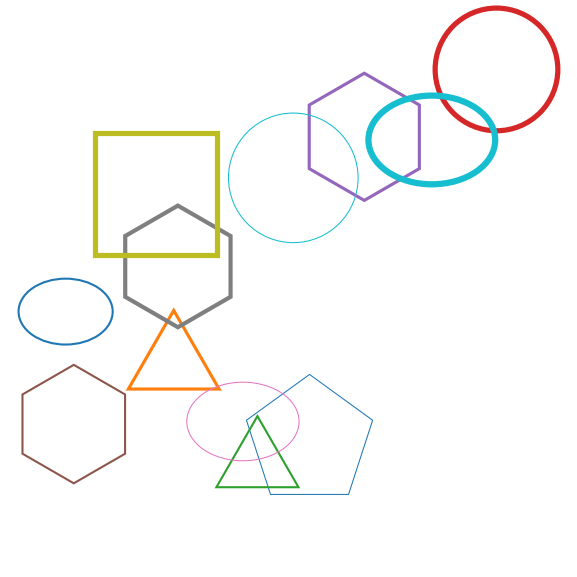[{"shape": "oval", "thickness": 1, "radius": 0.41, "center": [0.114, 0.46]}, {"shape": "pentagon", "thickness": 0.5, "radius": 0.57, "center": [0.536, 0.236]}, {"shape": "triangle", "thickness": 1.5, "radius": 0.45, "center": [0.301, 0.371]}, {"shape": "triangle", "thickness": 1, "radius": 0.41, "center": [0.446, 0.196]}, {"shape": "circle", "thickness": 2.5, "radius": 0.53, "center": [0.86, 0.879]}, {"shape": "hexagon", "thickness": 1.5, "radius": 0.55, "center": [0.631, 0.762]}, {"shape": "hexagon", "thickness": 1, "radius": 0.51, "center": [0.128, 0.265]}, {"shape": "oval", "thickness": 0.5, "radius": 0.49, "center": [0.421, 0.269]}, {"shape": "hexagon", "thickness": 2, "radius": 0.53, "center": [0.308, 0.538]}, {"shape": "square", "thickness": 2.5, "radius": 0.53, "center": [0.27, 0.663]}, {"shape": "oval", "thickness": 3, "radius": 0.55, "center": [0.748, 0.757]}, {"shape": "circle", "thickness": 0.5, "radius": 0.56, "center": [0.508, 0.691]}]